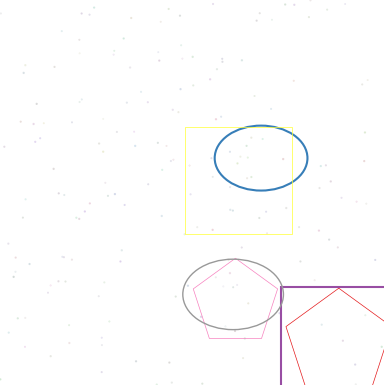[{"shape": "pentagon", "thickness": 0.5, "radius": 0.72, "center": [0.88, 0.107]}, {"shape": "oval", "thickness": 1.5, "radius": 0.6, "center": [0.678, 0.589]}, {"shape": "square", "thickness": 1.5, "radius": 0.71, "center": [0.874, 0.112]}, {"shape": "square", "thickness": 0.5, "radius": 0.7, "center": [0.619, 0.531]}, {"shape": "pentagon", "thickness": 0.5, "radius": 0.58, "center": [0.612, 0.214]}, {"shape": "oval", "thickness": 1, "radius": 0.65, "center": [0.606, 0.235]}]